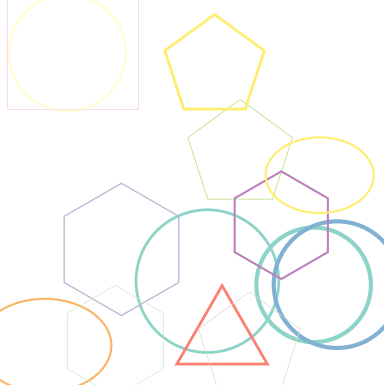[{"shape": "circle", "thickness": 2, "radius": 0.93, "center": [0.539, 0.27]}, {"shape": "circle", "thickness": 3, "radius": 0.74, "center": [0.815, 0.26]}, {"shape": "circle", "thickness": 1, "radius": 0.76, "center": [0.175, 0.863]}, {"shape": "hexagon", "thickness": 1, "radius": 0.86, "center": [0.315, 0.352]}, {"shape": "triangle", "thickness": 2, "radius": 0.68, "center": [0.577, 0.122]}, {"shape": "circle", "thickness": 3, "radius": 0.82, "center": [0.875, 0.261]}, {"shape": "oval", "thickness": 1.5, "radius": 0.87, "center": [0.116, 0.103]}, {"shape": "pentagon", "thickness": 0.5, "radius": 0.71, "center": [0.624, 0.598]}, {"shape": "square", "thickness": 0.5, "radius": 0.85, "center": [0.188, 0.889]}, {"shape": "pentagon", "thickness": 0.5, "radius": 0.7, "center": [0.648, 0.103]}, {"shape": "hexagon", "thickness": 1.5, "radius": 0.7, "center": [0.731, 0.415]}, {"shape": "hexagon", "thickness": 0.5, "radius": 0.72, "center": [0.3, 0.114]}, {"shape": "oval", "thickness": 1.5, "radius": 0.7, "center": [0.83, 0.545]}, {"shape": "pentagon", "thickness": 2, "radius": 0.68, "center": [0.557, 0.827]}]